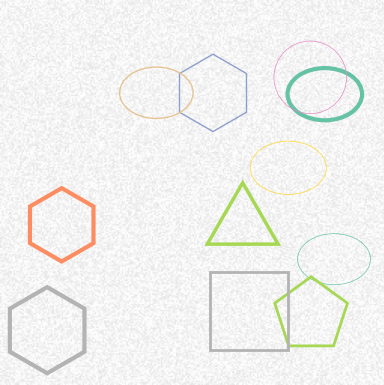[{"shape": "oval", "thickness": 0.5, "radius": 0.47, "center": [0.868, 0.327]}, {"shape": "oval", "thickness": 3, "radius": 0.48, "center": [0.844, 0.755]}, {"shape": "hexagon", "thickness": 3, "radius": 0.48, "center": [0.16, 0.416]}, {"shape": "hexagon", "thickness": 1, "radius": 0.5, "center": [0.553, 0.759]}, {"shape": "circle", "thickness": 0.5, "radius": 0.47, "center": [0.806, 0.799]}, {"shape": "pentagon", "thickness": 2, "radius": 0.5, "center": [0.808, 0.182]}, {"shape": "triangle", "thickness": 2.5, "radius": 0.53, "center": [0.63, 0.419]}, {"shape": "oval", "thickness": 0.5, "radius": 0.49, "center": [0.749, 0.564]}, {"shape": "oval", "thickness": 1, "radius": 0.48, "center": [0.406, 0.759]}, {"shape": "square", "thickness": 2, "radius": 0.51, "center": [0.646, 0.192]}, {"shape": "hexagon", "thickness": 3, "radius": 0.56, "center": [0.122, 0.142]}]